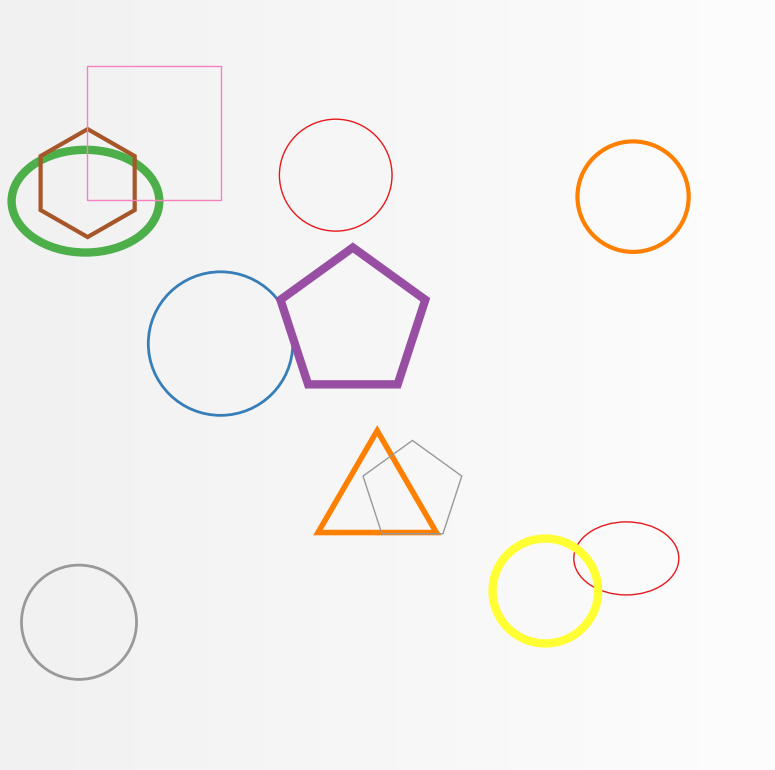[{"shape": "circle", "thickness": 0.5, "radius": 0.36, "center": [0.433, 0.773]}, {"shape": "oval", "thickness": 0.5, "radius": 0.34, "center": [0.808, 0.275]}, {"shape": "circle", "thickness": 1, "radius": 0.47, "center": [0.285, 0.554]}, {"shape": "oval", "thickness": 3, "radius": 0.48, "center": [0.11, 0.739]}, {"shape": "pentagon", "thickness": 3, "radius": 0.49, "center": [0.455, 0.58]}, {"shape": "triangle", "thickness": 2, "radius": 0.44, "center": [0.487, 0.352]}, {"shape": "circle", "thickness": 1.5, "radius": 0.36, "center": [0.817, 0.745]}, {"shape": "circle", "thickness": 3, "radius": 0.34, "center": [0.704, 0.232]}, {"shape": "hexagon", "thickness": 1.5, "radius": 0.35, "center": [0.113, 0.762]}, {"shape": "square", "thickness": 0.5, "radius": 0.43, "center": [0.199, 0.827]}, {"shape": "pentagon", "thickness": 0.5, "radius": 0.34, "center": [0.532, 0.361]}, {"shape": "circle", "thickness": 1, "radius": 0.37, "center": [0.102, 0.192]}]